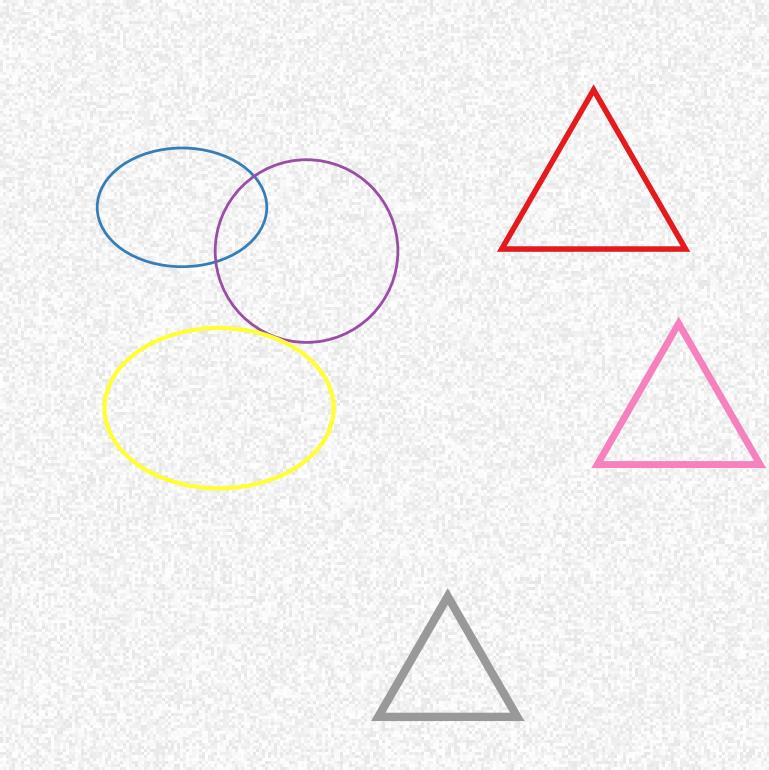[{"shape": "triangle", "thickness": 2, "radius": 0.69, "center": [0.771, 0.745]}, {"shape": "oval", "thickness": 1, "radius": 0.55, "center": [0.236, 0.731]}, {"shape": "circle", "thickness": 1, "radius": 0.59, "center": [0.398, 0.674]}, {"shape": "oval", "thickness": 1.5, "radius": 0.74, "center": [0.284, 0.47]}, {"shape": "triangle", "thickness": 2.5, "radius": 0.61, "center": [0.881, 0.458]}, {"shape": "triangle", "thickness": 3, "radius": 0.52, "center": [0.581, 0.121]}]